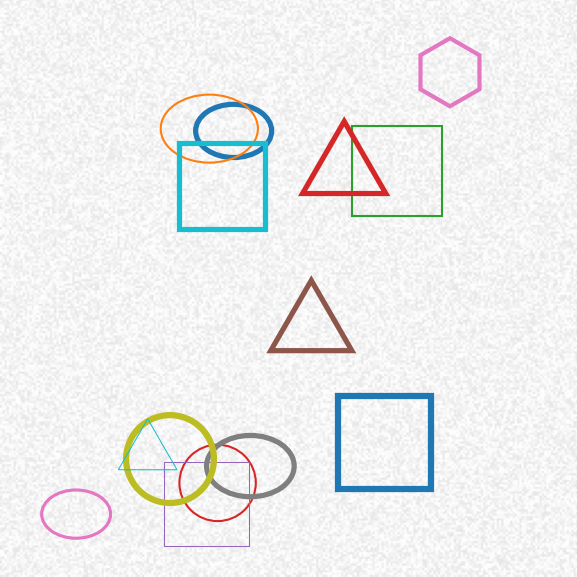[{"shape": "square", "thickness": 3, "radius": 0.4, "center": [0.666, 0.233]}, {"shape": "oval", "thickness": 2.5, "radius": 0.33, "center": [0.405, 0.772]}, {"shape": "oval", "thickness": 1, "radius": 0.42, "center": [0.362, 0.776]}, {"shape": "square", "thickness": 1, "radius": 0.39, "center": [0.687, 0.703]}, {"shape": "triangle", "thickness": 2.5, "radius": 0.42, "center": [0.596, 0.706]}, {"shape": "circle", "thickness": 1, "radius": 0.33, "center": [0.377, 0.163]}, {"shape": "square", "thickness": 0.5, "radius": 0.37, "center": [0.358, 0.127]}, {"shape": "triangle", "thickness": 2.5, "radius": 0.41, "center": [0.539, 0.432]}, {"shape": "hexagon", "thickness": 2, "radius": 0.29, "center": [0.779, 0.874]}, {"shape": "oval", "thickness": 1.5, "radius": 0.3, "center": [0.132, 0.109]}, {"shape": "oval", "thickness": 2.5, "radius": 0.38, "center": [0.434, 0.192]}, {"shape": "circle", "thickness": 3, "radius": 0.38, "center": [0.294, 0.204]}, {"shape": "square", "thickness": 2.5, "radius": 0.37, "center": [0.384, 0.677]}, {"shape": "triangle", "thickness": 0.5, "radius": 0.29, "center": [0.256, 0.215]}]